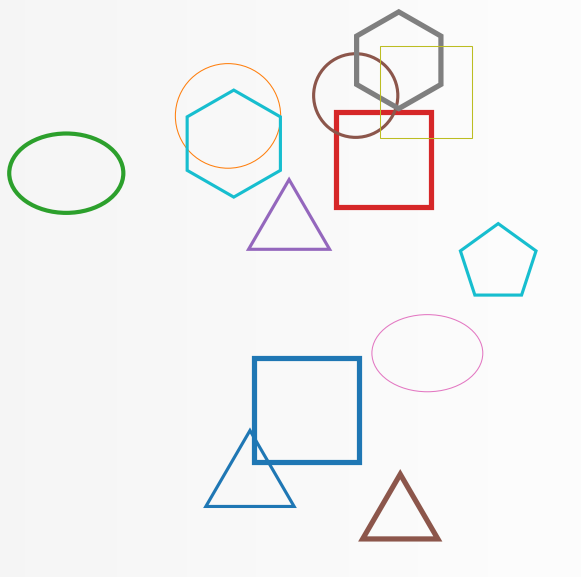[{"shape": "triangle", "thickness": 1.5, "radius": 0.44, "center": [0.43, 0.166]}, {"shape": "square", "thickness": 2.5, "radius": 0.45, "center": [0.528, 0.29]}, {"shape": "circle", "thickness": 0.5, "radius": 0.45, "center": [0.392, 0.798]}, {"shape": "oval", "thickness": 2, "radius": 0.49, "center": [0.114, 0.699]}, {"shape": "square", "thickness": 2.5, "radius": 0.41, "center": [0.66, 0.723]}, {"shape": "triangle", "thickness": 1.5, "radius": 0.4, "center": [0.497, 0.608]}, {"shape": "triangle", "thickness": 2.5, "radius": 0.37, "center": [0.689, 0.103]}, {"shape": "circle", "thickness": 1.5, "radius": 0.36, "center": [0.612, 0.834]}, {"shape": "oval", "thickness": 0.5, "radius": 0.48, "center": [0.735, 0.388]}, {"shape": "hexagon", "thickness": 2.5, "radius": 0.42, "center": [0.686, 0.895]}, {"shape": "square", "thickness": 0.5, "radius": 0.4, "center": [0.733, 0.839]}, {"shape": "pentagon", "thickness": 1.5, "radius": 0.34, "center": [0.857, 0.544]}, {"shape": "hexagon", "thickness": 1.5, "radius": 0.46, "center": [0.402, 0.75]}]